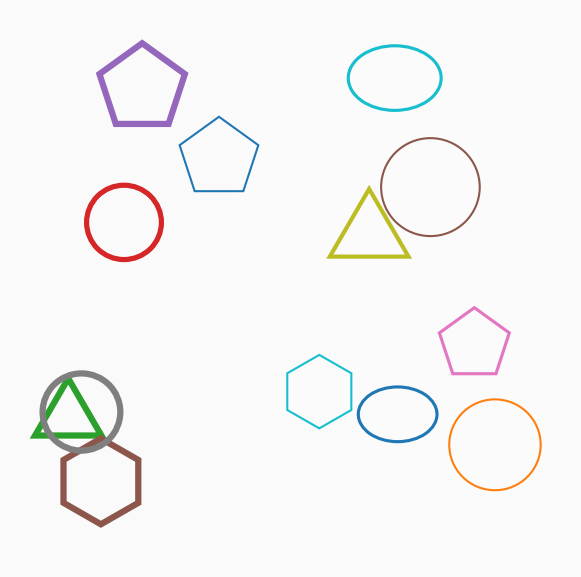[{"shape": "oval", "thickness": 1.5, "radius": 0.34, "center": [0.684, 0.282]}, {"shape": "pentagon", "thickness": 1, "radius": 0.36, "center": [0.377, 0.726]}, {"shape": "circle", "thickness": 1, "radius": 0.39, "center": [0.852, 0.229]}, {"shape": "triangle", "thickness": 3, "radius": 0.33, "center": [0.117, 0.278]}, {"shape": "circle", "thickness": 2.5, "radius": 0.32, "center": [0.213, 0.614]}, {"shape": "pentagon", "thickness": 3, "radius": 0.39, "center": [0.245, 0.847]}, {"shape": "hexagon", "thickness": 3, "radius": 0.37, "center": [0.174, 0.166]}, {"shape": "circle", "thickness": 1, "radius": 0.42, "center": [0.741, 0.675]}, {"shape": "pentagon", "thickness": 1.5, "radius": 0.32, "center": [0.816, 0.403]}, {"shape": "circle", "thickness": 3, "radius": 0.33, "center": [0.14, 0.286]}, {"shape": "triangle", "thickness": 2, "radius": 0.39, "center": [0.635, 0.594]}, {"shape": "oval", "thickness": 1.5, "radius": 0.4, "center": [0.679, 0.864]}, {"shape": "hexagon", "thickness": 1, "radius": 0.32, "center": [0.549, 0.321]}]